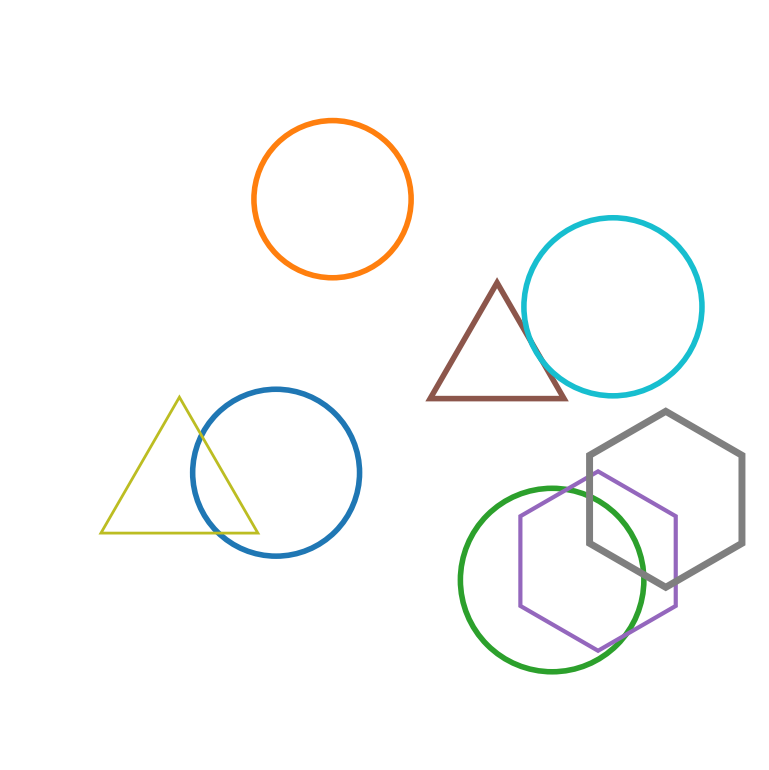[{"shape": "circle", "thickness": 2, "radius": 0.54, "center": [0.359, 0.386]}, {"shape": "circle", "thickness": 2, "radius": 0.51, "center": [0.432, 0.741]}, {"shape": "circle", "thickness": 2, "radius": 0.6, "center": [0.717, 0.247]}, {"shape": "hexagon", "thickness": 1.5, "radius": 0.58, "center": [0.777, 0.271]}, {"shape": "triangle", "thickness": 2, "radius": 0.5, "center": [0.646, 0.533]}, {"shape": "hexagon", "thickness": 2.5, "radius": 0.57, "center": [0.865, 0.352]}, {"shape": "triangle", "thickness": 1, "radius": 0.59, "center": [0.233, 0.367]}, {"shape": "circle", "thickness": 2, "radius": 0.58, "center": [0.796, 0.602]}]